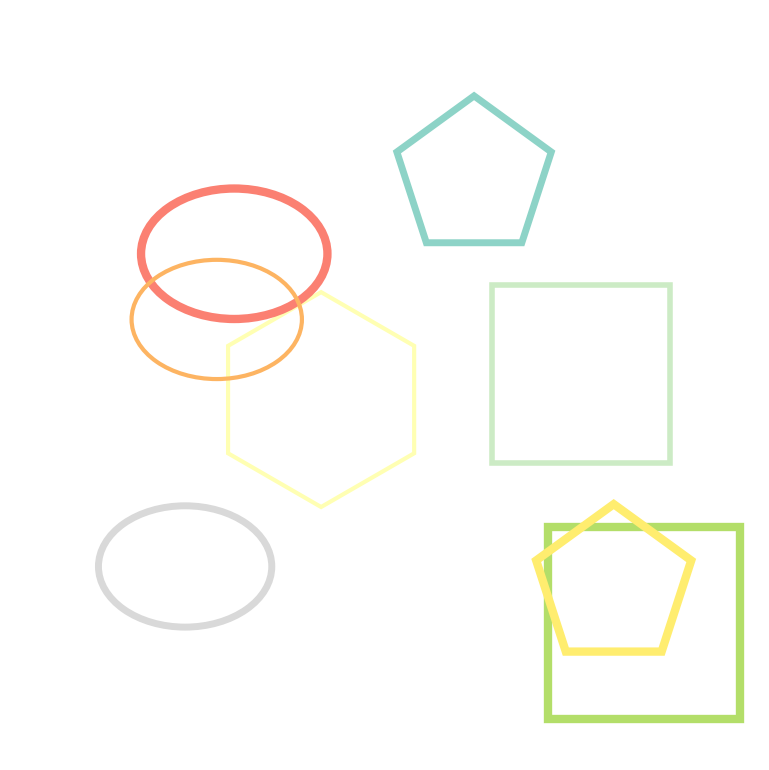[{"shape": "pentagon", "thickness": 2.5, "radius": 0.53, "center": [0.616, 0.77]}, {"shape": "hexagon", "thickness": 1.5, "radius": 0.7, "center": [0.417, 0.481]}, {"shape": "oval", "thickness": 3, "radius": 0.61, "center": [0.304, 0.67]}, {"shape": "oval", "thickness": 1.5, "radius": 0.55, "center": [0.281, 0.585]}, {"shape": "square", "thickness": 3, "radius": 0.62, "center": [0.837, 0.191]}, {"shape": "oval", "thickness": 2.5, "radius": 0.56, "center": [0.24, 0.264]}, {"shape": "square", "thickness": 2, "radius": 0.58, "center": [0.755, 0.514]}, {"shape": "pentagon", "thickness": 3, "radius": 0.53, "center": [0.797, 0.239]}]